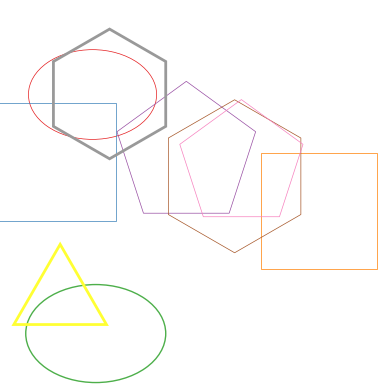[{"shape": "oval", "thickness": 0.5, "radius": 0.83, "center": [0.24, 0.754]}, {"shape": "square", "thickness": 0.5, "radius": 0.76, "center": [0.149, 0.579]}, {"shape": "oval", "thickness": 1, "radius": 0.91, "center": [0.249, 0.134]}, {"shape": "pentagon", "thickness": 0.5, "radius": 0.95, "center": [0.484, 0.599]}, {"shape": "square", "thickness": 0.5, "radius": 0.75, "center": [0.827, 0.453]}, {"shape": "triangle", "thickness": 2, "radius": 0.69, "center": [0.156, 0.226]}, {"shape": "hexagon", "thickness": 0.5, "radius": 0.99, "center": [0.609, 0.542]}, {"shape": "pentagon", "thickness": 0.5, "radius": 0.84, "center": [0.627, 0.573]}, {"shape": "hexagon", "thickness": 2, "radius": 0.84, "center": [0.285, 0.756]}]